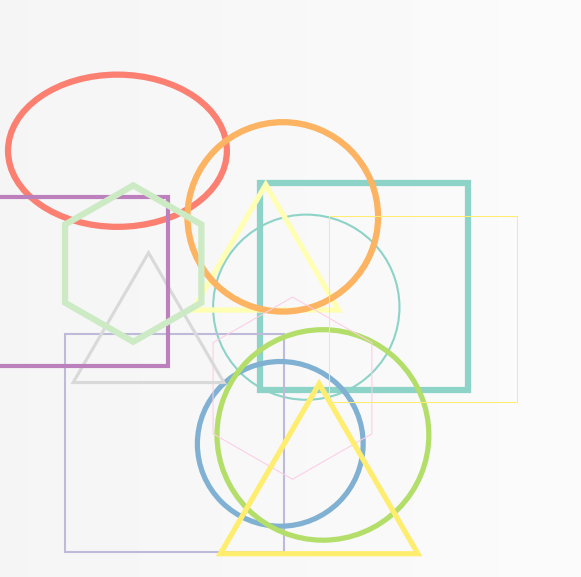[{"shape": "square", "thickness": 3, "radius": 0.89, "center": [0.627, 0.503]}, {"shape": "circle", "thickness": 1, "radius": 0.8, "center": [0.527, 0.467]}, {"shape": "triangle", "thickness": 2.5, "radius": 0.72, "center": [0.457, 0.535]}, {"shape": "square", "thickness": 1, "radius": 0.94, "center": [0.3, 0.232]}, {"shape": "oval", "thickness": 3, "radius": 0.94, "center": [0.202, 0.738]}, {"shape": "circle", "thickness": 2.5, "radius": 0.71, "center": [0.482, 0.231]}, {"shape": "circle", "thickness": 3, "radius": 0.82, "center": [0.486, 0.624]}, {"shape": "circle", "thickness": 2.5, "radius": 0.91, "center": [0.556, 0.246]}, {"shape": "hexagon", "thickness": 0.5, "radius": 0.79, "center": [0.503, 0.327]}, {"shape": "triangle", "thickness": 1.5, "radius": 0.75, "center": [0.256, 0.412]}, {"shape": "square", "thickness": 2, "radius": 0.74, "center": [0.142, 0.512]}, {"shape": "hexagon", "thickness": 3, "radius": 0.68, "center": [0.229, 0.543]}, {"shape": "square", "thickness": 0.5, "radius": 0.81, "center": [0.728, 0.464]}, {"shape": "triangle", "thickness": 2.5, "radius": 0.98, "center": [0.549, 0.138]}]